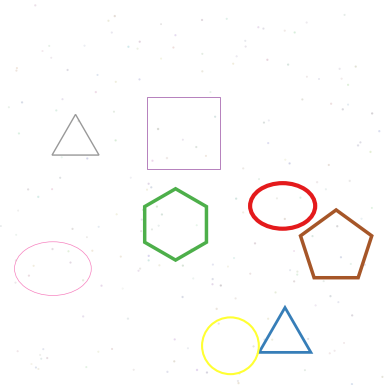[{"shape": "oval", "thickness": 3, "radius": 0.42, "center": [0.734, 0.465]}, {"shape": "triangle", "thickness": 2, "radius": 0.39, "center": [0.74, 0.124]}, {"shape": "hexagon", "thickness": 2.5, "radius": 0.46, "center": [0.456, 0.417]}, {"shape": "square", "thickness": 0.5, "radius": 0.47, "center": [0.476, 0.655]}, {"shape": "circle", "thickness": 1.5, "radius": 0.37, "center": [0.599, 0.102]}, {"shape": "pentagon", "thickness": 2.5, "radius": 0.49, "center": [0.873, 0.357]}, {"shape": "oval", "thickness": 0.5, "radius": 0.5, "center": [0.137, 0.302]}, {"shape": "triangle", "thickness": 1, "radius": 0.35, "center": [0.196, 0.632]}]